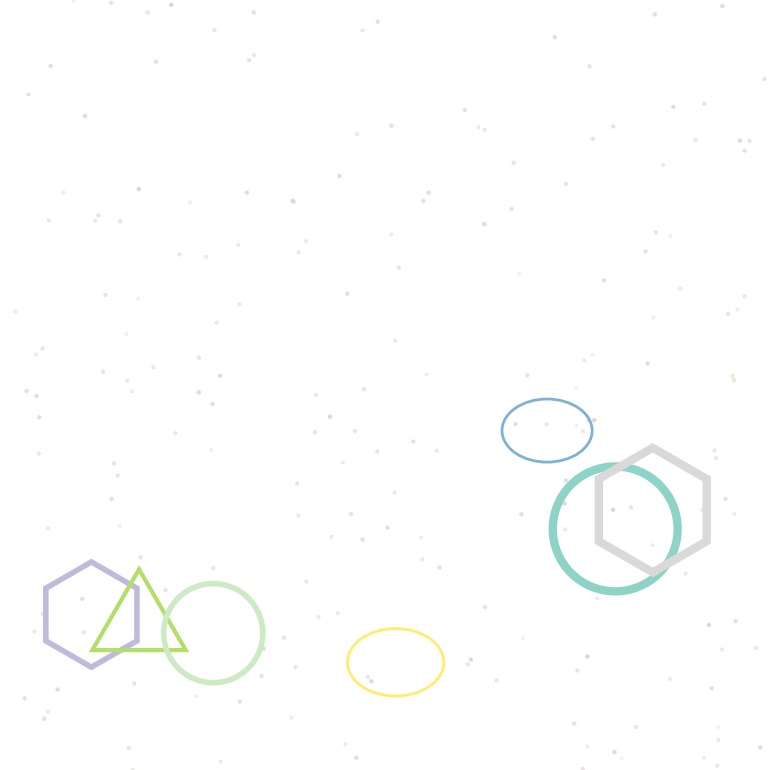[{"shape": "circle", "thickness": 3, "radius": 0.41, "center": [0.799, 0.313]}, {"shape": "hexagon", "thickness": 2, "radius": 0.34, "center": [0.119, 0.202]}, {"shape": "oval", "thickness": 1, "radius": 0.29, "center": [0.71, 0.441]}, {"shape": "triangle", "thickness": 1.5, "radius": 0.35, "center": [0.181, 0.191]}, {"shape": "hexagon", "thickness": 3, "radius": 0.4, "center": [0.848, 0.338]}, {"shape": "circle", "thickness": 2, "radius": 0.32, "center": [0.277, 0.178]}, {"shape": "oval", "thickness": 1, "radius": 0.31, "center": [0.514, 0.14]}]